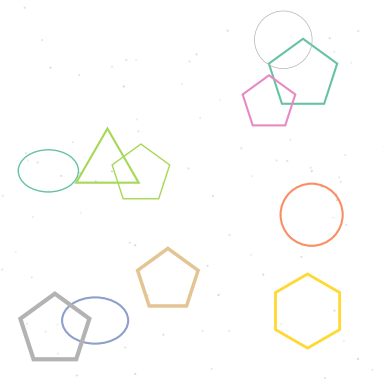[{"shape": "pentagon", "thickness": 1.5, "radius": 0.47, "center": [0.787, 0.806]}, {"shape": "oval", "thickness": 1, "radius": 0.39, "center": [0.126, 0.556]}, {"shape": "circle", "thickness": 1.5, "radius": 0.4, "center": [0.809, 0.442]}, {"shape": "oval", "thickness": 1.5, "radius": 0.43, "center": [0.247, 0.167]}, {"shape": "pentagon", "thickness": 1.5, "radius": 0.36, "center": [0.699, 0.733]}, {"shape": "pentagon", "thickness": 1, "radius": 0.39, "center": [0.366, 0.547]}, {"shape": "triangle", "thickness": 1.5, "radius": 0.47, "center": [0.279, 0.572]}, {"shape": "hexagon", "thickness": 2, "radius": 0.48, "center": [0.799, 0.192]}, {"shape": "pentagon", "thickness": 2.5, "radius": 0.41, "center": [0.436, 0.272]}, {"shape": "circle", "thickness": 0.5, "radius": 0.37, "center": [0.736, 0.897]}, {"shape": "pentagon", "thickness": 3, "radius": 0.47, "center": [0.143, 0.143]}]